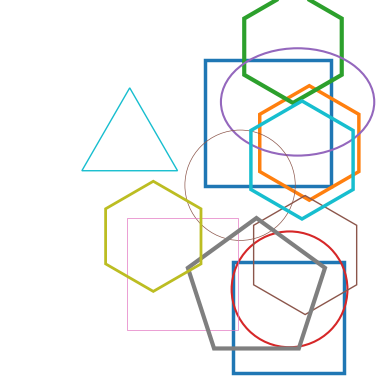[{"shape": "square", "thickness": 2.5, "radius": 0.82, "center": [0.696, 0.682]}, {"shape": "square", "thickness": 2.5, "radius": 0.72, "center": [0.75, 0.176]}, {"shape": "hexagon", "thickness": 2.5, "radius": 0.74, "center": [0.803, 0.629]}, {"shape": "hexagon", "thickness": 3, "radius": 0.73, "center": [0.761, 0.879]}, {"shape": "circle", "thickness": 1.5, "radius": 0.75, "center": [0.752, 0.248]}, {"shape": "oval", "thickness": 1.5, "radius": 1.0, "center": [0.773, 0.735]}, {"shape": "circle", "thickness": 0.5, "radius": 0.72, "center": [0.624, 0.519]}, {"shape": "hexagon", "thickness": 1, "radius": 0.77, "center": [0.793, 0.338]}, {"shape": "square", "thickness": 0.5, "radius": 0.72, "center": [0.474, 0.288]}, {"shape": "pentagon", "thickness": 3, "radius": 0.94, "center": [0.666, 0.246]}, {"shape": "hexagon", "thickness": 2, "radius": 0.72, "center": [0.398, 0.386]}, {"shape": "hexagon", "thickness": 2.5, "radius": 0.77, "center": [0.784, 0.585]}, {"shape": "triangle", "thickness": 1, "radius": 0.72, "center": [0.337, 0.628]}]